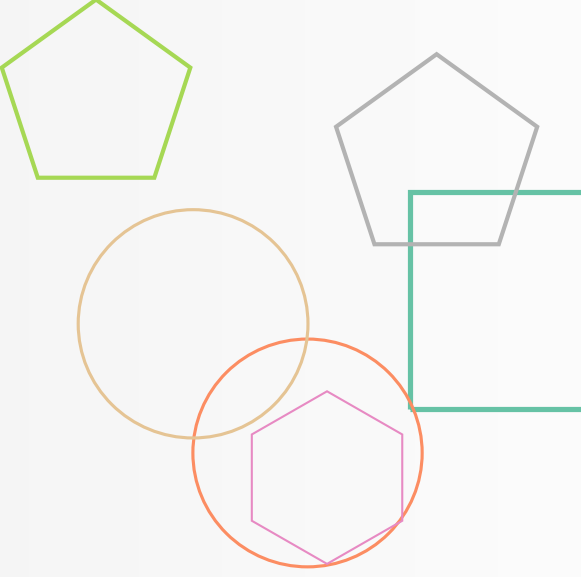[{"shape": "square", "thickness": 2.5, "radius": 0.94, "center": [0.894, 0.478]}, {"shape": "circle", "thickness": 1.5, "radius": 0.99, "center": [0.529, 0.215]}, {"shape": "hexagon", "thickness": 1, "radius": 0.75, "center": [0.563, 0.172]}, {"shape": "pentagon", "thickness": 2, "radius": 0.85, "center": [0.165, 0.829]}, {"shape": "circle", "thickness": 1.5, "radius": 0.99, "center": [0.332, 0.438]}, {"shape": "pentagon", "thickness": 2, "radius": 0.91, "center": [0.751, 0.723]}]